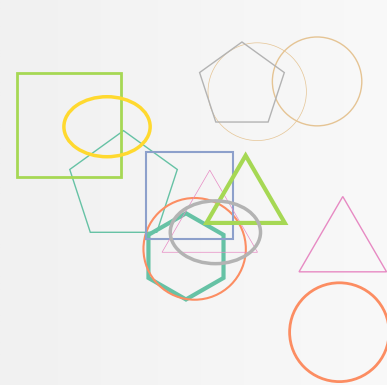[{"shape": "pentagon", "thickness": 1, "radius": 0.73, "center": [0.319, 0.515]}, {"shape": "hexagon", "thickness": 3, "radius": 0.56, "center": [0.48, 0.334]}, {"shape": "circle", "thickness": 2, "radius": 0.64, "center": [0.876, 0.137]}, {"shape": "circle", "thickness": 1.5, "radius": 0.66, "center": [0.502, 0.354]}, {"shape": "square", "thickness": 1.5, "radius": 0.56, "center": [0.489, 0.492]}, {"shape": "triangle", "thickness": 1, "radius": 0.65, "center": [0.885, 0.359]}, {"shape": "triangle", "thickness": 0.5, "radius": 0.71, "center": [0.541, 0.416]}, {"shape": "triangle", "thickness": 3, "radius": 0.58, "center": [0.634, 0.479]}, {"shape": "square", "thickness": 2, "radius": 0.67, "center": [0.178, 0.675]}, {"shape": "oval", "thickness": 2.5, "radius": 0.56, "center": [0.276, 0.671]}, {"shape": "circle", "thickness": 1, "radius": 0.58, "center": [0.818, 0.789]}, {"shape": "circle", "thickness": 0.5, "radius": 0.63, "center": [0.664, 0.762]}, {"shape": "oval", "thickness": 2.5, "radius": 0.58, "center": [0.556, 0.397]}, {"shape": "pentagon", "thickness": 1, "radius": 0.57, "center": [0.624, 0.776]}]